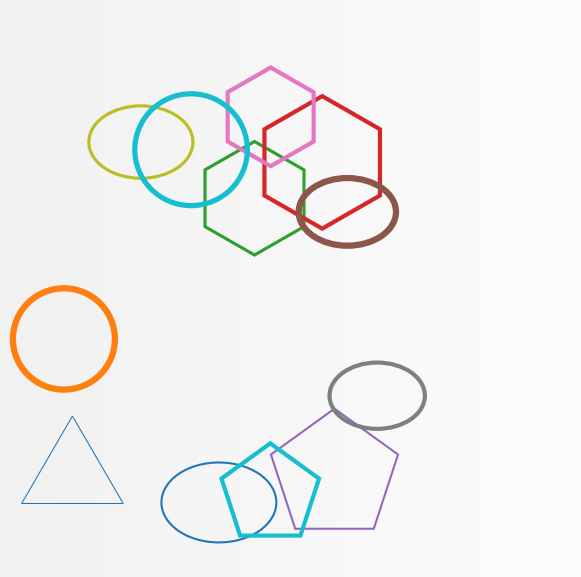[{"shape": "triangle", "thickness": 0.5, "radius": 0.5, "center": [0.125, 0.178]}, {"shape": "oval", "thickness": 1, "radius": 0.49, "center": [0.377, 0.129]}, {"shape": "circle", "thickness": 3, "radius": 0.44, "center": [0.11, 0.412]}, {"shape": "hexagon", "thickness": 1.5, "radius": 0.49, "center": [0.438, 0.656]}, {"shape": "hexagon", "thickness": 2, "radius": 0.57, "center": [0.554, 0.718]}, {"shape": "pentagon", "thickness": 1, "radius": 0.57, "center": [0.575, 0.177]}, {"shape": "oval", "thickness": 3, "radius": 0.42, "center": [0.598, 0.632]}, {"shape": "hexagon", "thickness": 2, "radius": 0.43, "center": [0.466, 0.797]}, {"shape": "oval", "thickness": 2, "radius": 0.41, "center": [0.649, 0.314]}, {"shape": "oval", "thickness": 1.5, "radius": 0.45, "center": [0.242, 0.753]}, {"shape": "pentagon", "thickness": 2, "radius": 0.44, "center": [0.465, 0.143]}, {"shape": "circle", "thickness": 2.5, "radius": 0.48, "center": [0.329, 0.74]}]